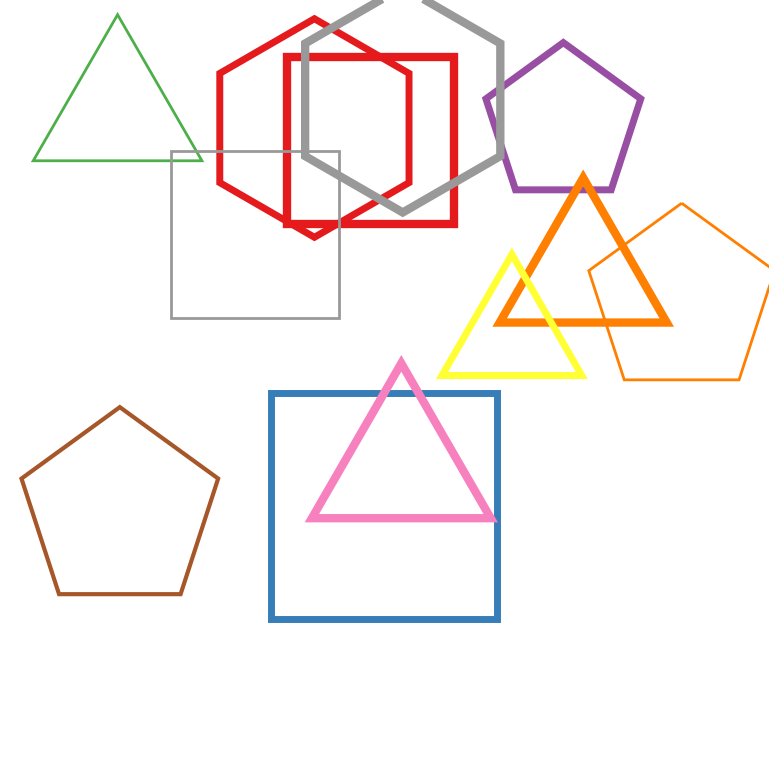[{"shape": "hexagon", "thickness": 2.5, "radius": 0.71, "center": [0.408, 0.834]}, {"shape": "square", "thickness": 3, "radius": 0.54, "center": [0.481, 0.817]}, {"shape": "square", "thickness": 2.5, "radius": 0.73, "center": [0.498, 0.343]}, {"shape": "triangle", "thickness": 1, "radius": 0.63, "center": [0.153, 0.854]}, {"shape": "pentagon", "thickness": 2.5, "radius": 0.53, "center": [0.732, 0.839]}, {"shape": "triangle", "thickness": 3, "radius": 0.63, "center": [0.757, 0.644]}, {"shape": "pentagon", "thickness": 1, "radius": 0.63, "center": [0.885, 0.609]}, {"shape": "triangle", "thickness": 2.5, "radius": 0.52, "center": [0.665, 0.565]}, {"shape": "pentagon", "thickness": 1.5, "radius": 0.67, "center": [0.156, 0.337]}, {"shape": "triangle", "thickness": 3, "radius": 0.67, "center": [0.521, 0.394]}, {"shape": "square", "thickness": 1, "radius": 0.54, "center": [0.331, 0.695]}, {"shape": "hexagon", "thickness": 3, "radius": 0.73, "center": [0.523, 0.87]}]